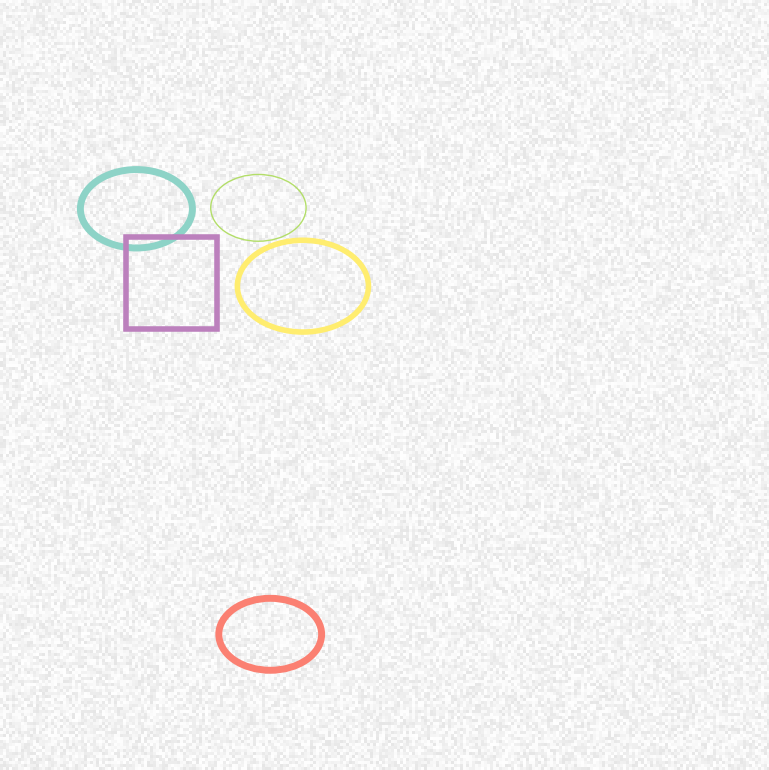[{"shape": "oval", "thickness": 2.5, "radius": 0.36, "center": [0.177, 0.729]}, {"shape": "oval", "thickness": 2.5, "radius": 0.33, "center": [0.351, 0.176]}, {"shape": "oval", "thickness": 0.5, "radius": 0.31, "center": [0.336, 0.73]}, {"shape": "square", "thickness": 2, "radius": 0.3, "center": [0.223, 0.633]}, {"shape": "oval", "thickness": 2, "radius": 0.43, "center": [0.393, 0.628]}]